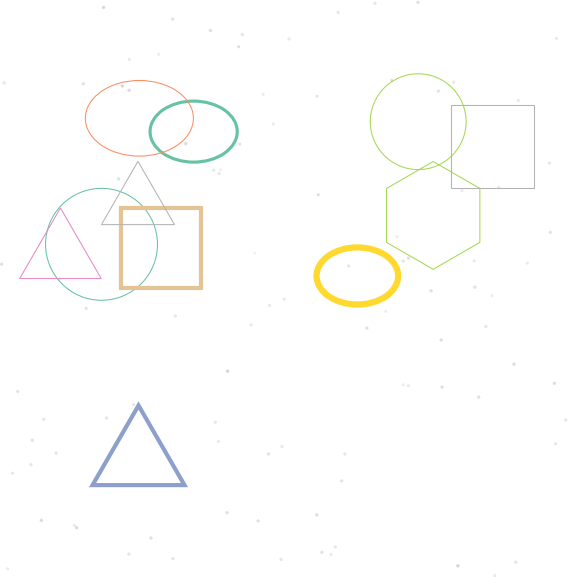[{"shape": "circle", "thickness": 0.5, "radius": 0.48, "center": [0.176, 0.576]}, {"shape": "oval", "thickness": 1.5, "radius": 0.38, "center": [0.335, 0.771]}, {"shape": "oval", "thickness": 0.5, "radius": 0.47, "center": [0.241, 0.794]}, {"shape": "triangle", "thickness": 2, "radius": 0.46, "center": [0.24, 0.205]}, {"shape": "triangle", "thickness": 0.5, "radius": 0.41, "center": [0.105, 0.558]}, {"shape": "circle", "thickness": 0.5, "radius": 0.41, "center": [0.724, 0.788]}, {"shape": "hexagon", "thickness": 0.5, "radius": 0.47, "center": [0.75, 0.626]}, {"shape": "oval", "thickness": 3, "radius": 0.35, "center": [0.619, 0.521]}, {"shape": "square", "thickness": 2, "radius": 0.35, "center": [0.279, 0.569]}, {"shape": "square", "thickness": 0.5, "radius": 0.36, "center": [0.852, 0.746]}, {"shape": "triangle", "thickness": 0.5, "radius": 0.37, "center": [0.239, 0.647]}]